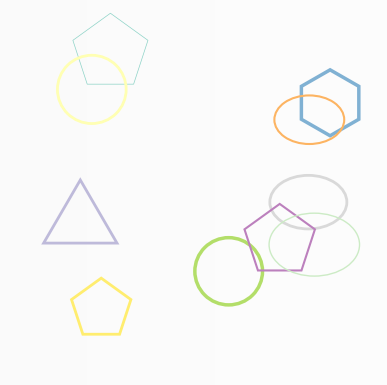[{"shape": "pentagon", "thickness": 0.5, "radius": 0.51, "center": [0.285, 0.864]}, {"shape": "circle", "thickness": 2, "radius": 0.44, "center": [0.237, 0.768]}, {"shape": "triangle", "thickness": 2, "radius": 0.55, "center": [0.207, 0.423]}, {"shape": "hexagon", "thickness": 2.5, "radius": 0.43, "center": [0.852, 0.733]}, {"shape": "oval", "thickness": 1.5, "radius": 0.45, "center": [0.798, 0.689]}, {"shape": "circle", "thickness": 2.5, "radius": 0.44, "center": [0.59, 0.295]}, {"shape": "oval", "thickness": 2, "radius": 0.5, "center": [0.796, 0.475]}, {"shape": "pentagon", "thickness": 1.5, "radius": 0.48, "center": [0.722, 0.375]}, {"shape": "oval", "thickness": 1, "radius": 0.58, "center": [0.811, 0.365]}, {"shape": "pentagon", "thickness": 2, "radius": 0.4, "center": [0.261, 0.197]}]